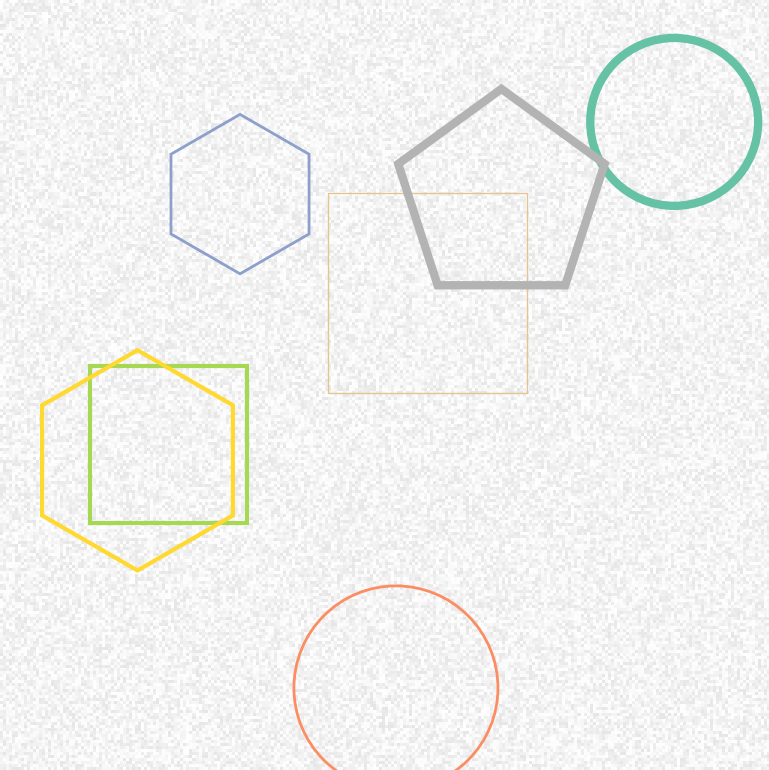[{"shape": "circle", "thickness": 3, "radius": 0.55, "center": [0.876, 0.842]}, {"shape": "circle", "thickness": 1, "radius": 0.66, "center": [0.514, 0.107]}, {"shape": "hexagon", "thickness": 1, "radius": 0.52, "center": [0.312, 0.748]}, {"shape": "square", "thickness": 1.5, "radius": 0.51, "center": [0.218, 0.423]}, {"shape": "hexagon", "thickness": 1.5, "radius": 0.72, "center": [0.179, 0.402]}, {"shape": "square", "thickness": 0.5, "radius": 0.65, "center": [0.555, 0.62]}, {"shape": "pentagon", "thickness": 3, "radius": 0.7, "center": [0.651, 0.744]}]